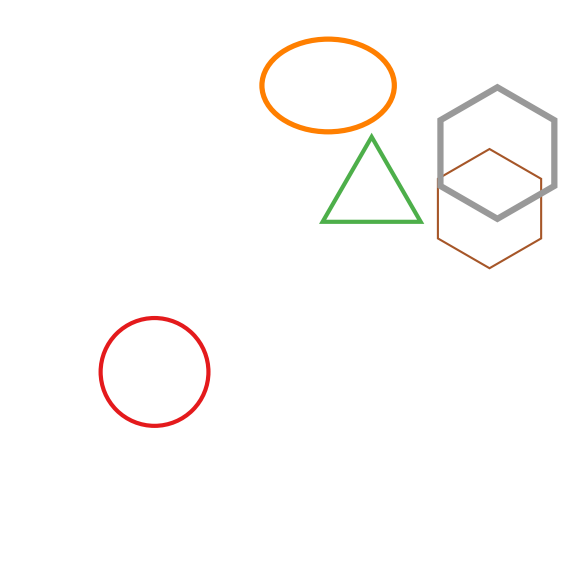[{"shape": "circle", "thickness": 2, "radius": 0.47, "center": [0.268, 0.355]}, {"shape": "triangle", "thickness": 2, "radius": 0.49, "center": [0.644, 0.664]}, {"shape": "oval", "thickness": 2.5, "radius": 0.57, "center": [0.568, 0.851]}, {"shape": "hexagon", "thickness": 1, "radius": 0.52, "center": [0.848, 0.638]}, {"shape": "hexagon", "thickness": 3, "radius": 0.57, "center": [0.861, 0.734]}]